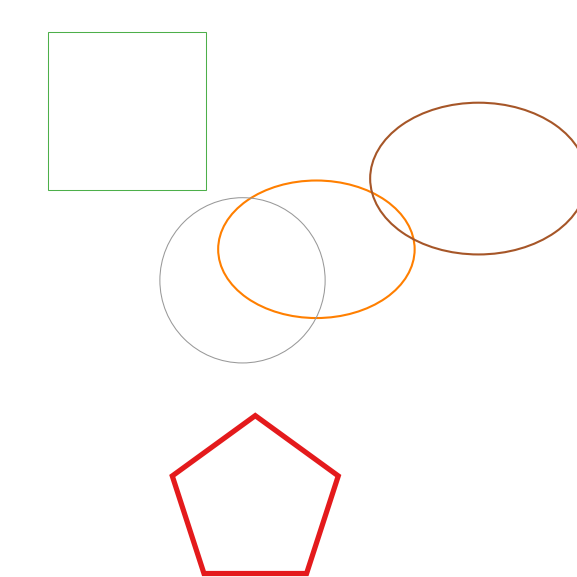[{"shape": "pentagon", "thickness": 2.5, "radius": 0.76, "center": [0.442, 0.128]}, {"shape": "square", "thickness": 0.5, "radius": 0.68, "center": [0.219, 0.806]}, {"shape": "oval", "thickness": 1, "radius": 0.85, "center": [0.548, 0.567]}, {"shape": "oval", "thickness": 1, "radius": 0.94, "center": [0.829, 0.69]}, {"shape": "circle", "thickness": 0.5, "radius": 0.72, "center": [0.42, 0.514]}]